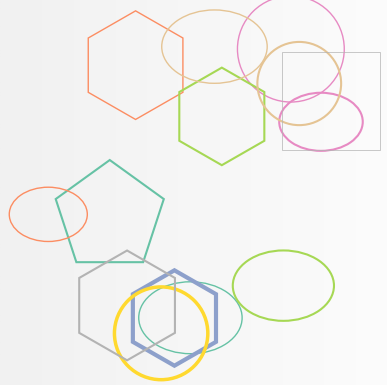[{"shape": "oval", "thickness": 1, "radius": 0.67, "center": [0.491, 0.175]}, {"shape": "pentagon", "thickness": 1.5, "radius": 0.73, "center": [0.283, 0.438]}, {"shape": "hexagon", "thickness": 1, "radius": 0.71, "center": [0.35, 0.831]}, {"shape": "oval", "thickness": 1, "radius": 0.5, "center": [0.125, 0.443]}, {"shape": "hexagon", "thickness": 3, "radius": 0.62, "center": [0.45, 0.174]}, {"shape": "circle", "thickness": 1, "radius": 0.69, "center": [0.751, 0.873]}, {"shape": "oval", "thickness": 1.5, "radius": 0.54, "center": [0.828, 0.684]}, {"shape": "oval", "thickness": 1.5, "radius": 0.65, "center": [0.731, 0.258]}, {"shape": "hexagon", "thickness": 1.5, "radius": 0.63, "center": [0.572, 0.698]}, {"shape": "circle", "thickness": 2.5, "radius": 0.6, "center": [0.416, 0.134]}, {"shape": "circle", "thickness": 1.5, "radius": 0.54, "center": [0.772, 0.783]}, {"shape": "oval", "thickness": 1, "radius": 0.68, "center": [0.553, 0.879]}, {"shape": "square", "thickness": 0.5, "radius": 0.63, "center": [0.854, 0.738]}, {"shape": "hexagon", "thickness": 1.5, "radius": 0.71, "center": [0.328, 0.207]}]